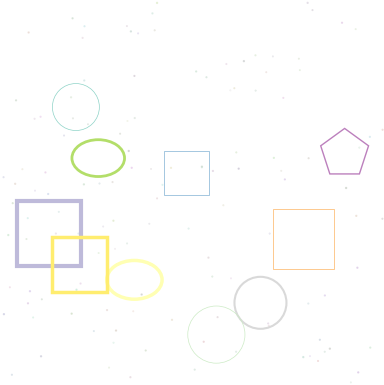[{"shape": "circle", "thickness": 0.5, "radius": 0.31, "center": [0.197, 0.722]}, {"shape": "oval", "thickness": 2.5, "radius": 0.36, "center": [0.349, 0.273]}, {"shape": "square", "thickness": 3, "radius": 0.42, "center": [0.127, 0.394]}, {"shape": "square", "thickness": 0.5, "radius": 0.29, "center": [0.484, 0.55]}, {"shape": "square", "thickness": 0.5, "radius": 0.39, "center": [0.789, 0.379]}, {"shape": "oval", "thickness": 2, "radius": 0.34, "center": [0.255, 0.589]}, {"shape": "circle", "thickness": 1.5, "radius": 0.34, "center": [0.677, 0.213]}, {"shape": "pentagon", "thickness": 1, "radius": 0.33, "center": [0.895, 0.601]}, {"shape": "circle", "thickness": 0.5, "radius": 0.37, "center": [0.562, 0.131]}, {"shape": "square", "thickness": 2.5, "radius": 0.36, "center": [0.206, 0.314]}]